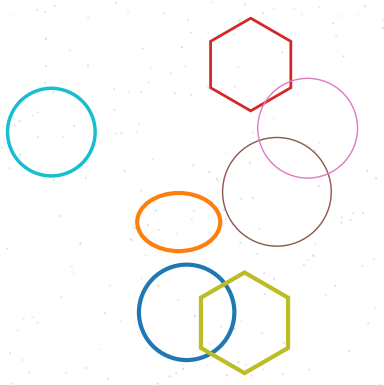[{"shape": "circle", "thickness": 3, "radius": 0.62, "center": [0.485, 0.189]}, {"shape": "oval", "thickness": 3, "radius": 0.54, "center": [0.464, 0.423]}, {"shape": "hexagon", "thickness": 2, "radius": 0.6, "center": [0.651, 0.832]}, {"shape": "circle", "thickness": 1, "radius": 0.71, "center": [0.719, 0.502]}, {"shape": "circle", "thickness": 1, "radius": 0.65, "center": [0.799, 0.667]}, {"shape": "hexagon", "thickness": 3, "radius": 0.65, "center": [0.635, 0.162]}, {"shape": "circle", "thickness": 2.5, "radius": 0.57, "center": [0.133, 0.657]}]